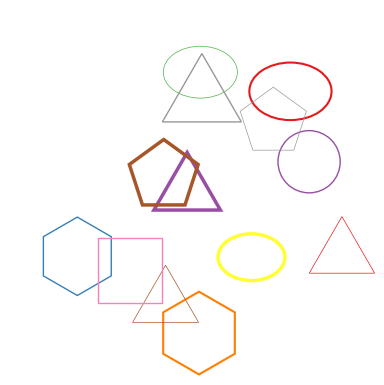[{"shape": "oval", "thickness": 1.5, "radius": 0.53, "center": [0.754, 0.763]}, {"shape": "triangle", "thickness": 0.5, "radius": 0.49, "center": [0.888, 0.339]}, {"shape": "hexagon", "thickness": 1, "radius": 0.51, "center": [0.201, 0.334]}, {"shape": "oval", "thickness": 0.5, "radius": 0.48, "center": [0.52, 0.813]}, {"shape": "triangle", "thickness": 2.5, "radius": 0.5, "center": [0.486, 0.504]}, {"shape": "circle", "thickness": 1, "radius": 0.4, "center": [0.803, 0.58]}, {"shape": "hexagon", "thickness": 1.5, "radius": 0.54, "center": [0.517, 0.135]}, {"shape": "oval", "thickness": 2.5, "radius": 0.43, "center": [0.653, 0.332]}, {"shape": "triangle", "thickness": 0.5, "radius": 0.5, "center": [0.43, 0.212]}, {"shape": "pentagon", "thickness": 2.5, "radius": 0.47, "center": [0.425, 0.544]}, {"shape": "square", "thickness": 1, "radius": 0.42, "center": [0.338, 0.297]}, {"shape": "pentagon", "thickness": 0.5, "radius": 0.45, "center": [0.71, 0.683]}, {"shape": "triangle", "thickness": 1, "radius": 0.59, "center": [0.524, 0.743]}]